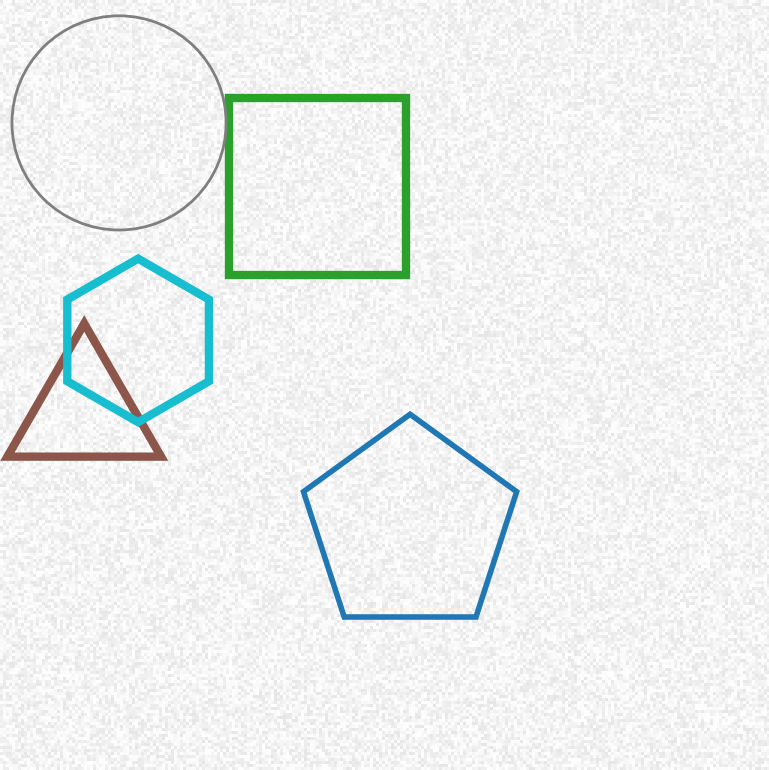[{"shape": "pentagon", "thickness": 2, "radius": 0.73, "center": [0.533, 0.316]}, {"shape": "square", "thickness": 3, "radius": 0.57, "center": [0.412, 0.758]}, {"shape": "triangle", "thickness": 3, "radius": 0.58, "center": [0.109, 0.465]}, {"shape": "circle", "thickness": 1, "radius": 0.7, "center": [0.155, 0.84]}, {"shape": "hexagon", "thickness": 3, "radius": 0.53, "center": [0.179, 0.558]}]